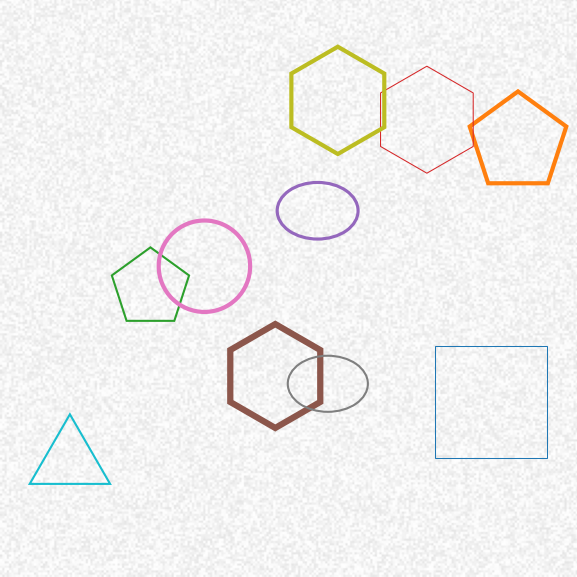[{"shape": "square", "thickness": 0.5, "radius": 0.48, "center": [0.85, 0.303]}, {"shape": "pentagon", "thickness": 2, "radius": 0.44, "center": [0.897, 0.753]}, {"shape": "pentagon", "thickness": 1, "radius": 0.35, "center": [0.261, 0.5]}, {"shape": "hexagon", "thickness": 0.5, "radius": 0.46, "center": [0.739, 0.792]}, {"shape": "oval", "thickness": 1.5, "radius": 0.35, "center": [0.55, 0.634]}, {"shape": "hexagon", "thickness": 3, "radius": 0.45, "center": [0.477, 0.348]}, {"shape": "circle", "thickness": 2, "radius": 0.4, "center": [0.354, 0.538]}, {"shape": "oval", "thickness": 1, "radius": 0.35, "center": [0.568, 0.335]}, {"shape": "hexagon", "thickness": 2, "radius": 0.46, "center": [0.585, 0.825]}, {"shape": "triangle", "thickness": 1, "radius": 0.4, "center": [0.121, 0.201]}]